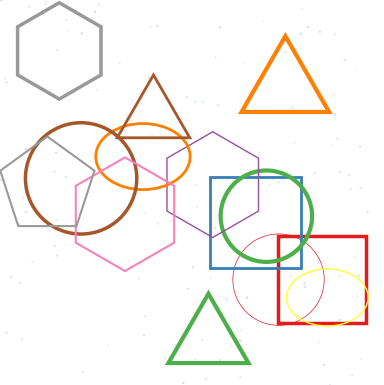[{"shape": "circle", "thickness": 0.5, "radius": 0.59, "center": [0.723, 0.274]}, {"shape": "square", "thickness": 2.5, "radius": 0.57, "center": [0.837, 0.274]}, {"shape": "square", "thickness": 2, "radius": 0.59, "center": [0.664, 0.422]}, {"shape": "circle", "thickness": 3, "radius": 0.59, "center": [0.692, 0.438]}, {"shape": "triangle", "thickness": 3, "radius": 0.6, "center": [0.541, 0.117]}, {"shape": "hexagon", "thickness": 1, "radius": 0.69, "center": [0.553, 0.52]}, {"shape": "triangle", "thickness": 3, "radius": 0.66, "center": [0.741, 0.775]}, {"shape": "oval", "thickness": 2, "radius": 0.61, "center": [0.371, 0.593]}, {"shape": "oval", "thickness": 1, "radius": 0.53, "center": [0.85, 0.227]}, {"shape": "triangle", "thickness": 2, "radius": 0.54, "center": [0.399, 0.696]}, {"shape": "circle", "thickness": 2.5, "radius": 0.72, "center": [0.211, 0.537]}, {"shape": "hexagon", "thickness": 1.5, "radius": 0.74, "center": [0.325, 0.444]}, {"shape": "hexagon", "thickness": 2.5, "radius": 0.63, "center": [0.154, 0.868]}, {"shape": "pentagon", "thickness": 1.5, "radius": 0.64, "center": [0.123, 0.517]}]